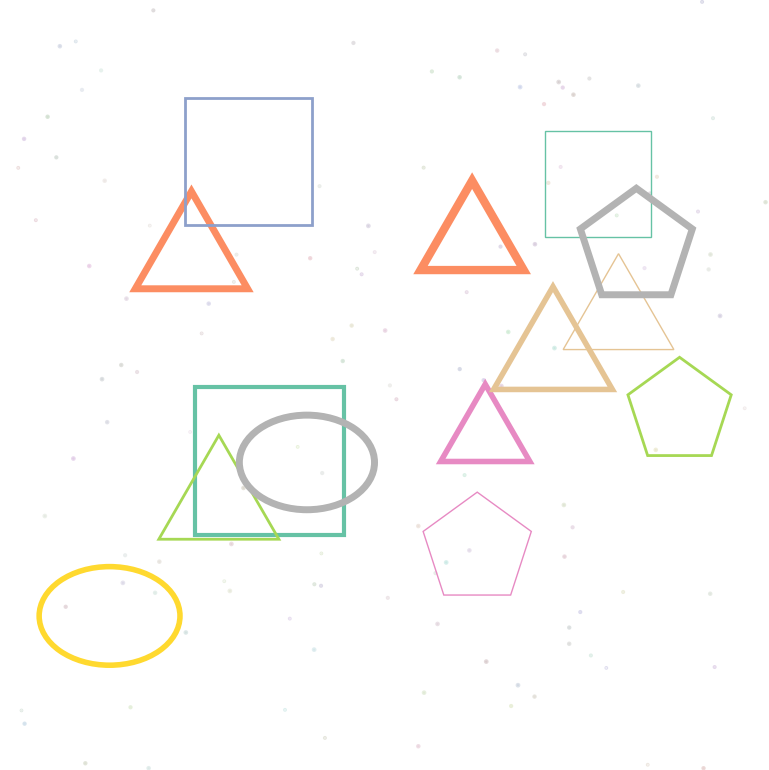[{"shape": "square", "thickness": 0.5, "radius": 0.35, "center": [0.776, 0.761]}, {"shape": "square", "thickness": 1.5, "radius": 0.48, "center": [0.35, 0.401]}, {"shape": "triangle", "thickness": 3, "radius": 0.39, "center": [0.613, 0.688]}, {"shape": "triangle", "thickness": 2.5, "radius": 0.42, "center": [0.249, 0.667]}, {"shape": "square", "thickness": 1, "radius": 0.41, "center": [0.323, 0.79]}, {"shape": "triangle", "thickness": 2, "radius": 0.33, "center": [0.63, 0.434]}, {"shape": "pentagon", "thickness": 0.5, "radius": 0.37, "center": [0.62, 0.287]}, {"shape": "pentagon", "thickness": 1, "radius": 0.35, "center": [0.883, 0.465]}, {"shape": "triangle", "thickness": 1, "radius": 0.45, "center": [0.284, 0.345]}, {"shape": "oval", "thickness": 2, "radius": 0.46, "center": [0.142, 0.2]}, {"shape": "triangle", "thickness": 2, "radius": 0.45, "center": [0.718, 0.539]}, {"shape": "triangle", "thickness": 0.5, "radius": 0.42, "center": [0.803, 0.588]}, {"shape": "pentagon", "thickness": 2.5, "radius": 0.38, "center": [0.826, 0.679]}, {"shape": "oval", "thickness": 2.5, "radius": 0.44, "center": [0.399, 0.399]}]